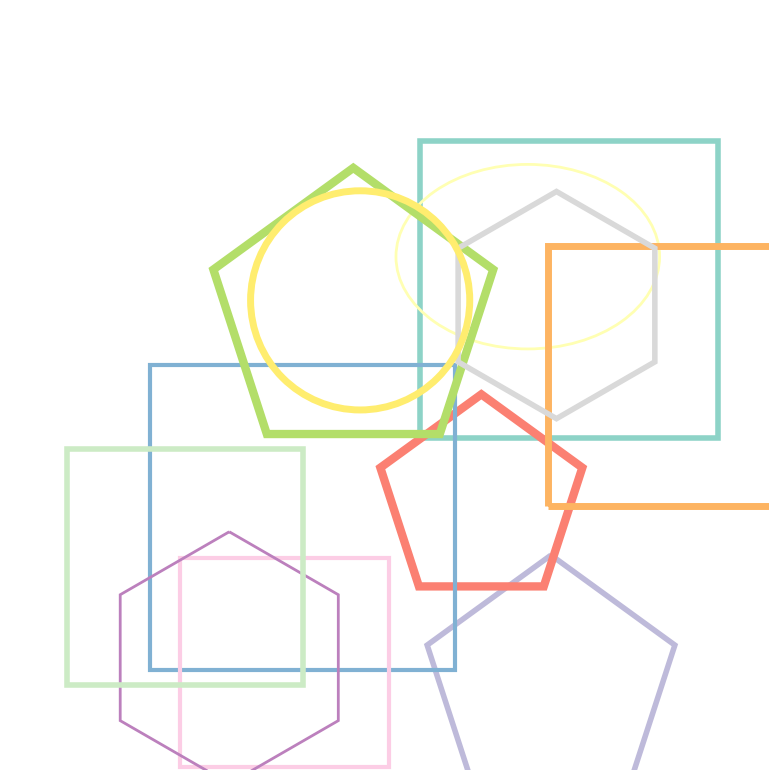[{"shape": "square", "thickness": 2, "radius": 0.97, "center": [0.739, 0.624]}, {"shape": "oval", "thickness": 1, "radius": 0.86, "center": [0.685, 0.667]}, {"shape": "pentagon", "thickness": 2, "radius": 0.85, "center": [0.716, 0.11]}, {"shape": "pentagon", "thickness": 3, "radius": 0.69, "center": [0.625, 0.35]}, {"shape": "square", "thickness": 1.5, "radius": 0.99, "center": [0.393, 0.328]}, {"shape": "square", "thickness": 2.5, "radius": 0.84, "center": [0.88, 0.512]}, {"shape": "pentagon", "thickness": 3, "radius": 0.96, "center": [0.459, 0.591]}, {"shape": "square", "thickness": 1.5, "radius": 0.68, "center": [0.369, 0.139]}, {"shape": "hexagon", "thickness": 2, "radius": 0.74, "center": [0.723, 0.604]}, {"shape": "hexagon", "thickness": 1, "radius": 0.82, "center": [0.298, 0.146]}, {"shape": "square", "thickness": 2, "radius": 0.77, "center": [0.241, 0.263]}, {"shape": "circle", "thickness": 2.5, "radius": 0.71, "center": [0.468, 0.61]}]